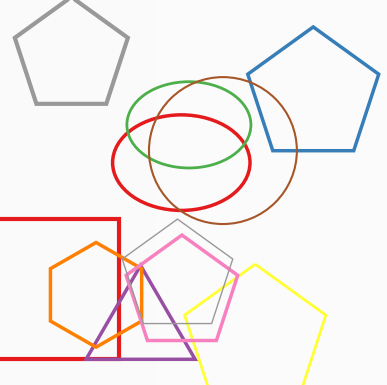[{"shape": "oval", "thickness": 2.5, "radius": 0.89, "center": [0.468, 0.578]}, {"shape": "square", "thickness": 3, "radius": 0.9, "center": [0.126, 0.25]}, {"shape": "pentagon", "thickness": 2.5, "radius": 0.89, "center": [0.808, 0.752]}, {"shape": "oval", "thickness": 2, "radius": 0.8, "center": [0.487, 0.676]}, {"shape": "triangle", "thickness": 2.5, "radius": 0.81, "center": [0.363, 0.148]}, {"shape": "hexagon", "thickness": 2.5, "radius": 0.68, "center": [0.248, 0.234]}, {"shape": "pentagon", "thickness": 2, "radius": 0.96, "center": [0.659, 0.122]}, {"shape": "circle", "thickness": 1.5, "radius": 0.95, "center": [0.575, 0.609]}, {"shape": "pentagon", "thickness": 2.5, "radius": 0.76, "center": [0.469, 0.238]}, {"shape": "pentagon", "thickness": 3, "radius": 0.77, "center": [0.184, 0.854]}, {"shape": "pentagon", "thickness": 1, "radius": 0.75, "center": [0.458, 0.281]}]